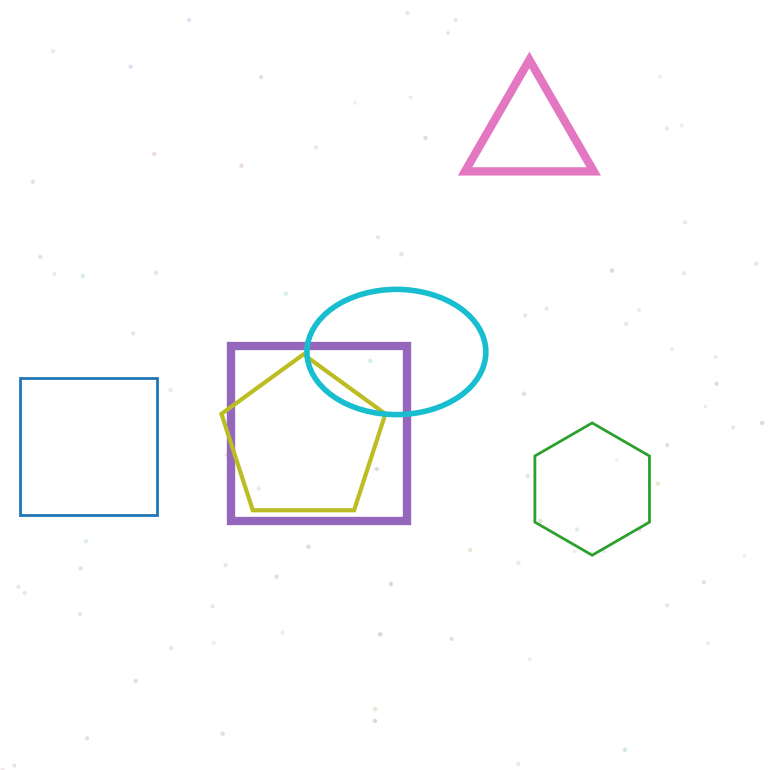[{"shape": "square", "thickness": 1, "radius": 0.45, "center": [0.115, 0.42]}, {"shape": "hexagon", "thickness": 1, "radius": 0.43, "center": [0.769, 0.365]}, {"shape": "square", "thickness": 3, "radius": 0.57, "center": [0.415, 0.437]}, {"shape": "triangle", "thickness": 3, "radius": 0.48, "center": [0.688, 0.826]}, {"shape": "pentagon", "thickness": 1.5, "radius": 0.56, "center": [0.394, 0.428]}, {"shape": "oval", "thickness": 2, "radius": 0.58, "center": [0.515, 0.543]}]